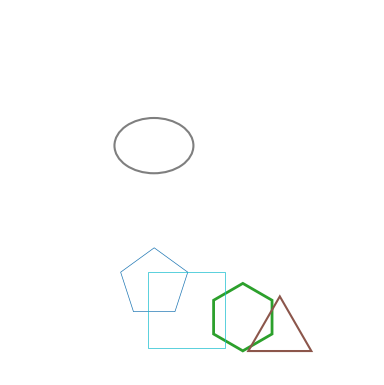[{"shape": "pentagon", "thickness": 0.5, "radius": 0.46, "center": [0.401, 0.265]}, {"shape": "hexagon", "thickness": 2, "radius": 0.44, "center": [0.631, 0.176]}, {"shape": "triangle", "thickness": 1.5, "radius": 0.47, "center": [0.727, 0.136]}, {"shape": "oval", "thickness": 1.5, "radius": 0.51, "center": [0.4, 0.622]}, {"shape": "square", "thickness": 0.5, "radius": 0.5, "center": [0.484, 0.195]}]